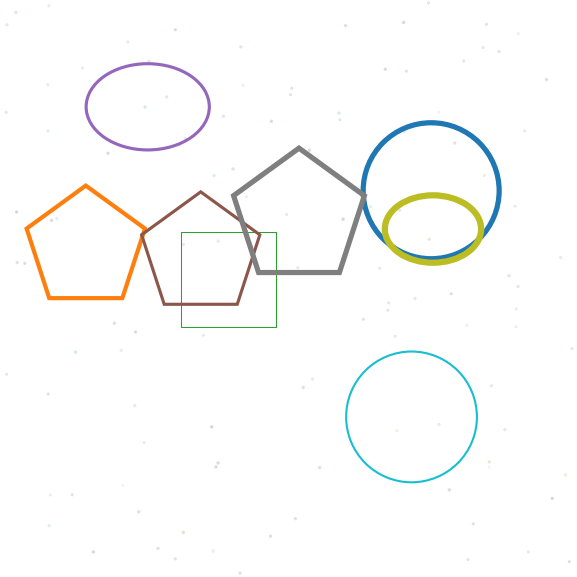[{"shape": "circle", "thickness": 2.5, "radius": 0.59, "center": [0.747, 0.669]}, {"shape": "pentagon", "thickness": 2, "radius": 0.54, "center": [0.149, 0.57]}, {"shape": "square", "thickness": 0.5, "radius": 0.41, "center": [0.396, 0.514]}, {"shape": "oval", "thickness": 1.5, "radius": 0.53, "center": [0.256, 0.814]}, {"shape": "pentagon", "thickness": 1.5, "radius": 0.54, "center": [0.348, 0.559]}, {"shape": "pentagon", "thickness": 2.5, "radius": 0.6, "center": [0.518, 0.624]}, {"shape": "oval", "thickness": 3, "radius": 0.42, "center": [0.75, 0.603]}, {"shape": "circle", "thickness": 1, "radius": 0.57, "center": [0.713, 0.277]}]